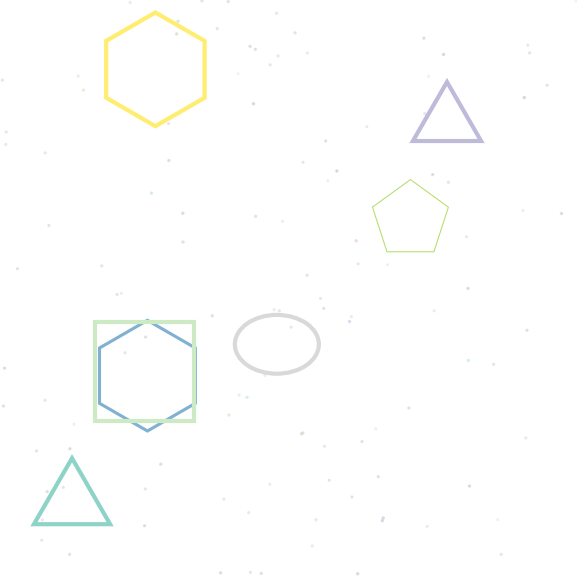[{"shape": "triangle", "thickness": 2, "radius": 0.38, "center": [0.125, 0.129]}, {"shape": "triangle", "thickness": 2, "radius": 0.34, "center": [0.774, 0.789]}, {"shape": "hexagon", "thickness": 1.5, "radius": 0.48, "center": [0.255, 0.349]}, {"shape": "pentagon", "thickness": 0.5, "radius": 0.35, "center": [0.711, 0.619]}, {"shape": "oval", "thickness": 2, "radius": 0.36, "center": [0.479, 0.403]}, {"shape": "square", "thickness": 2, "radius": 0.43, "center": [0.251, 0.357]}, {"shape": "hexagon", "thickness": 2, "radius": 0.49, "center": [0.269, 0.879]}]